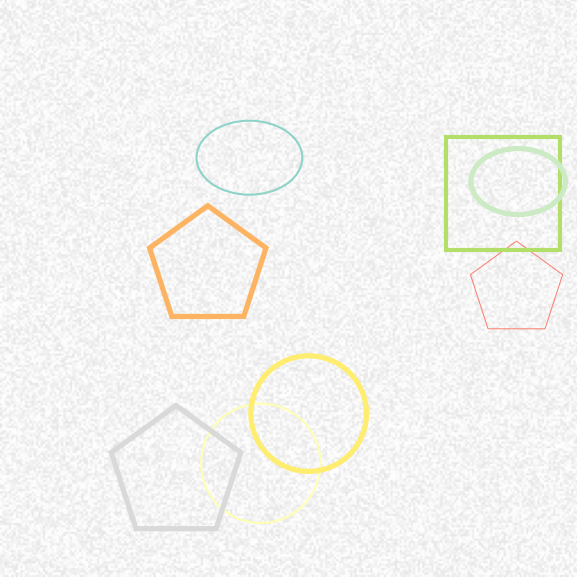[{"shape": "oval", "thickness": 1, "radius": 0.46, "center": [0.432, 0.726]}, {"shape": "circle", "thickness": 1, "radius": 0.52, "center": [0.452, 0.197]}, {"shape": "pentagon", "thickness": 0.5, "radius": 0.42, "center": [0.894, 0.498]}, {"shape": "pentagon", "thickness": 2.5, "radius": 0.53, "center": [0.36, 0.537]}, {"shape": "square", "thickness": 2, "radius": 0.49, "center": [0.871, 0.665]}, {"shape": "pentagon", "thickness": 2.5, "radius": 0.59, "center": [0.305, 0.179]}, {"shape": "oval", "thickness": 2.5, "radius": 0.41, "center": [0.897, 0.685]}, {"shape": "circle", "thickness": 2.5, "radius": 0.5, "center": [0.534, 0.283]}]